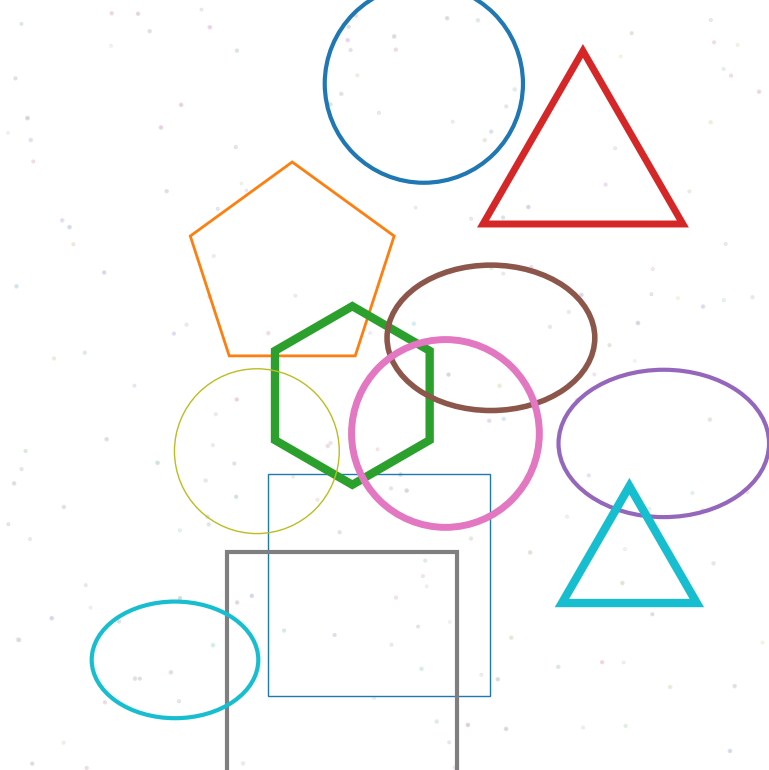[{"shape": "square", "thickness": 0.5, "radius": 0.72, "center": [0.492, 0.24]}, {"shape": "circle", "thickness": 1.5, "radius": 0.64, "center": [0.55, 0.891]}, {"shape": "pentagon", "thickness": 1, "radius": 0.7, "center": [0.38, 0.65]}, {"shape": "hexagon", "thickness": 3, "radius": 0.58, "center": [0.458, 0.486]}, {"shape": "triangle", "thickness": 2.5, "radius": 0.75, "center": [0.757, 0.784]}, {"shape": "oval", "thickness": 1.5, "radius": 0.68, "center": [0.862, 0.424]}, {"shape": "oval", "thickness": 2, "radius": 0.67, "center": [0.638, 0.561]}, {"shape": "circle", "thickness": 2.5, "radius": 0.61, "center": [0.579, 0.437]}, {"shape": "square", "thickness": 1.5, "radius": 0.75, "center": [0.444, 0.133]}, {"shape": "circle", "thickness": 0.5, "radius": 0.54, "center": [0.334, 0.414]}, {"shape": "oval", "thickness": 1.5, "radius": 0.54, "center": [0.227, 0.143]}, {"shape": "triangle", "thickness": 3, "radius": 0.51, "center": [0.817, 0.267]}]